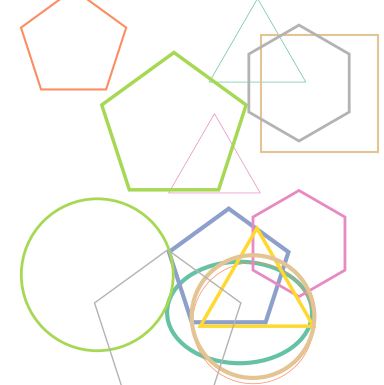[{"shape": "oval", "thickness": 3, "radius": 0.94, "center": [0.622, 0.188]}, {"shape": "triangle", "thickness": 0.5, "radius": 0.72, "center": [0.669, 0.859]}, {"shape": "circle", "thickness": 0.5, "radius": 0.79, "center": [0.657, 0.16]}, {"shape": "pentagon", "thickness": 1.5, "radius": 0.72, "center": [0.191, 0.884]}, {"shape": "pentagon", "thickness": 3, "radius": 0.82, "center": [0.594, 0.295]}, {"shape": "triangle", "thickness": 0.5, "radius": 0.69, "center": [0.557, 0.567]}, {"shape": "hexagon", "thickness": 2, "radius": 0.69, "center": [0.777, 0.367]}, {"shape": "circle", "thickness": 2, "radius": 0.99, "center": [0.253, 0.286]}, {"shape": "pentagon", "thickness": 2.5, "radius": 0.99, "center": [0.452, 0.666]}, {"shape": "triangle", "thickness": 2.5, "radius": 0.85, "center": [0.667, 0.238]}, {"shape": "square", "thickness": 1.5, "radius": 0.76, "center": [0.83, 0.758]}, {"shape": "circle", "thickness": 3, "radius": 0.8, "center": [0.657, 0.178]}, {"shape": "pentagon", "thickness": 1, "radius": 1.0, "center": [0.436, 0.151]}, {"shape": "hexagon", "thickness": 2, "radius": 0.75, "center": [0.777, 0.784]}]